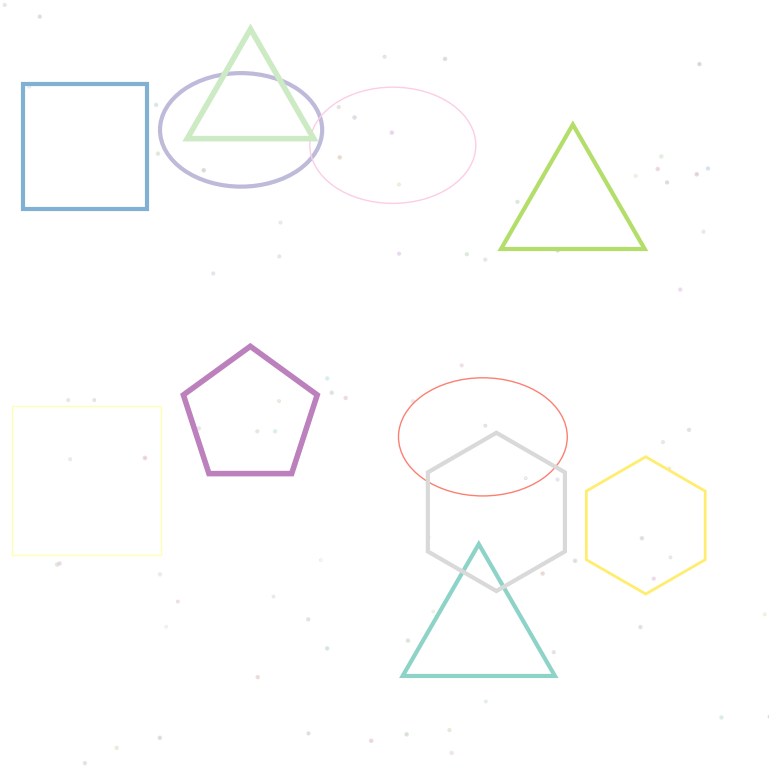[{"shape": "triangle", "thickness": 1.5, "radius": 0.57, "center": [0.622, 0.179]}, {"shape": "square", "thickness": 0.5, "radius": 0.48, "center": [0.112, 0.376]}, {"shape": "oval", "thickness": 1.5, "radius": 0.53, "center": [0.313, 0.831]}, {"shape": "oval", "thickness": 0.5, "radius": 0.55, "center": [0.627, 0.433]}, {"shape": "square", "thickness": 1.5, "radius": 0.4, "center": [0.111, 0.81]}, {"shape": "triangle", "thickness": 1.5, "radius": 0.54, "center": [0.744, 0.731]}, {"shape": "oval", "thickness": 0.5, "radius": 0.54, "center": [0.51, 0.811]}, {"shape": "hexagon", "thickness": 1.5, "radius": 0.51, "center": [0.645, 0.335]}, {"shape": "pentagon", "thickness": 2, "radius": 0.46, "center": [0.325, 0.459]}, {"shape": "triangle", "thickness": 2, "radius": 0.47, "center": [0.325, 0.867]}, {"shape": "hexagon", "thickness": 1, "radius": 0.45, "center": [0.839, 0.318]}]